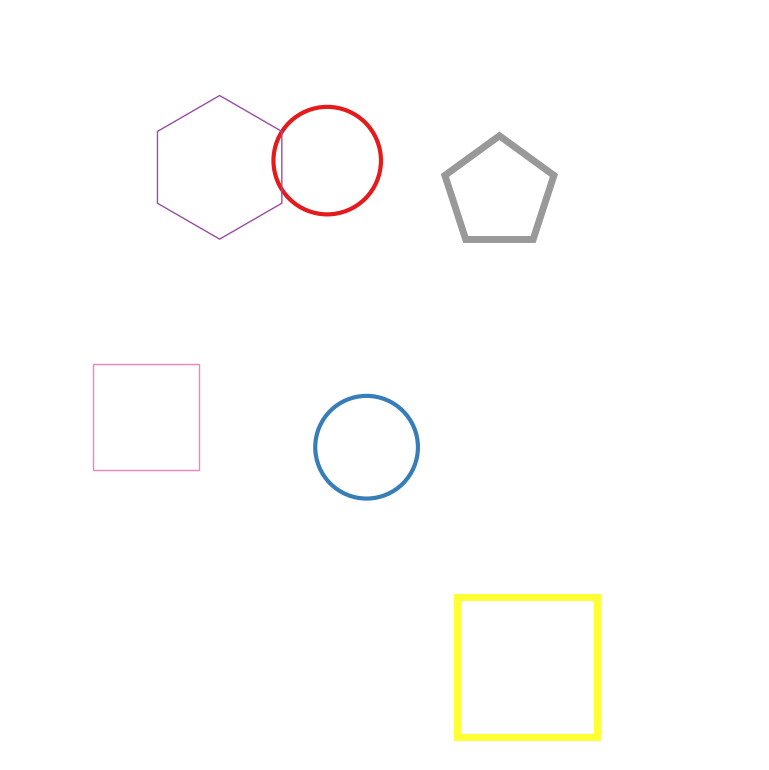[{"shape": "circle", "thickness": 1.5, "radius": 0.35, "center": [0.425, 0.791]}, {"shape": "circle", "thickness": 1.5, "radius": 0.33, "center": [0.476, 0.419]}, {"shape": "hexagon", "thickness": 0.5, "radius": 0.47, "center": [0.285, 0.783]}, {"shape": "square", "thickness": 2.5, "radius": 0.45, "center": [0.684, 0.134]}, {"shape": "square", "thickness": 0.5, "radius": 0.34, "center": [0.19, 0.458]}, {"shape": "pentagon", "thickness": 2.5, "radius": 0.37, "center": [0.649, 0.749]}]